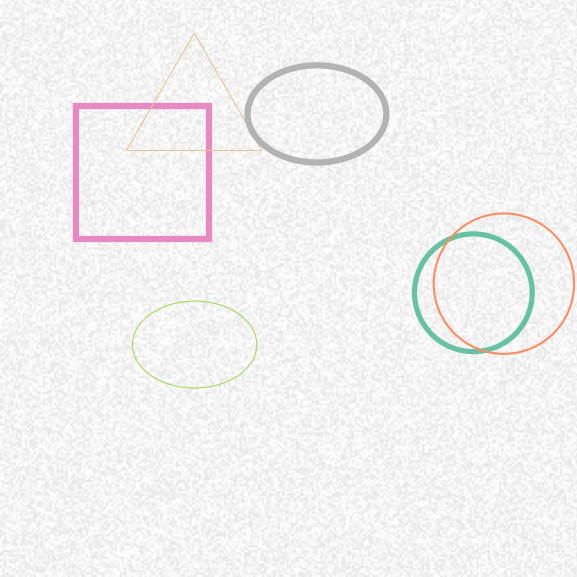[{"shape": "circle", "thickness": 2.5, "radius": 0.51, "center": [0.82, 0.492]}, {"shape": "circle", "thickness": 1, "radius": 0.61, "center": [0.873, 0.508]}, {"shape": "square", "thickness": 3, "radius": 0.57, "center": [0.246, 0.7]}, {"shape": "oval", "thickness": 0.5, "radius": 0.54, "center": [0.337, 0.402]}, {"shape": "triangle", "thickness": 0.5, "radius": 0.68, "center": [0.336, 0.806]}, {"shape": "oval", "thickness": 3, "radius": 0.6, "center": [0.549, 0.802]}]